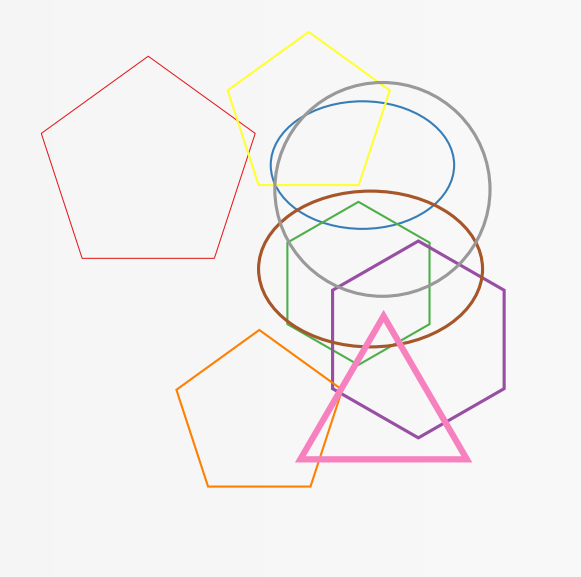[{"shape": "pentagon", "thickness": 0.5, "radius": 0.97, "center": [0.255, 0.708]}, {"shape": "oval", "thickness": 1, "radius": 0.79, "center": [0.624, 0.713]}, {"shape": "hexagon", "thickness": 1, "radius": 0.71, "center": [0.617, 0.508]}, {"shape": "hexagon", "thickness": 1.5, "radius": 0.85, "center": [0.72, 0.411]}, {"shape": "pentagon", "thickness": 1, "radius": 0.75, "center": [0.446, 0.278]}, {"shape": "pentagon", "thickness": 1, "radius": 0.73, "center": [0.531, 0.797]}, {"shape": "oval", "thickness": 1.5, "radius": 0.96, "center": [0.638, 0.533]}, {"shape": "triangle", "thickness": 3, "radius": 0.83, "center": [0.66, 0.286]}, {"shape": "circle", "thickness": 1.5, "radius": 0.93, "center": [0.658, 0.671]}]